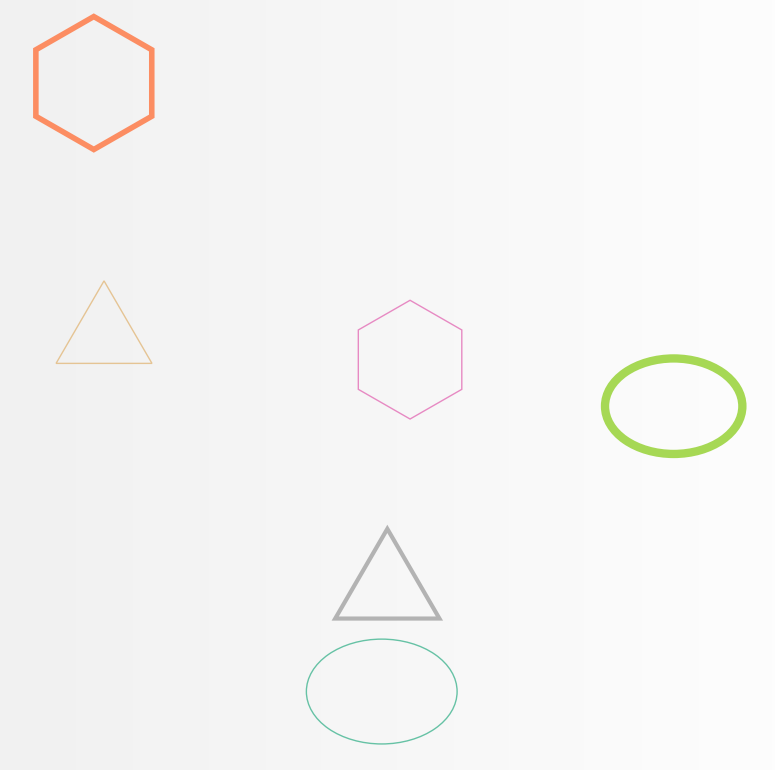[{"shape": "oval", "thickness": 0.5, "radius": 0.49, "center": [0.493, 0.102]}, {"shape": "hexagon", "thickness": 2, "radius": 0.43, "center": [0.121, 0.892]}, {"shape": "hexagon", "thickness": 0.5, "radius": 0.39, "center": [0.529, 0.533]}, {"shape": "oval", "thickness": 3, "radius": 0.44, "center": [0.869, 0.472]}, {"shape": "triangle", "thickness": 0.5, "radius": 0.36, "center": [0.134, 0.564]}, {"shape": "triangle", "thickness": 1.5, "radius": 0.39, "center": [0.5, 0.236]}]